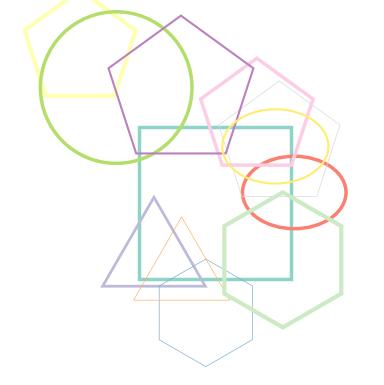[{"shape": "square", "thickness": 2.5, "radius": 0.99, "center": [0.559, 0.472]}, {"shape": "pentagon", "thickness": 3, "radius": 0.76, "center": [0.208, 0.874]}, {"shape": "triangle", "thickness": 2, "radius": 0.77, "center": [0.4, 0.334]}, {"shape": "oval", "thickness": 2.5, "radius": 0.67, "center": [0.764, 0.5]}, {"shape": "hexagon", "thickness": 0.5, "radius": 0.7, "center": [0.535, 0.187]}, {"shape": "triangle", "thickness": 0.5, "radius": 0.72, "center": [0.472, 0.292]}, {"shape": "circle", "thickness": 2.5, "radius": 0.98, "center": [0.302, 0.773]}, {"shape": "pentagon", "thickness": 2.5, "radius": 0.77, "center": [0.667, 0.695]}, {"shape": "pentagon", "thickness": 0.5, "radius": 0.83, "center": [0.726, 0.624]}, {"shape": "pentagon", "thickness": 1.5, "radius": 0.99, "center": [0.47, 0.761]}, {"shape": "hexagon", "thickness": 3, "radius": 0.88, "center": [0.735, 0.325]}, {"shape": "oval", "thickness": 1.5, "radius": 0.69, "center": [0.715, 0.62]}]